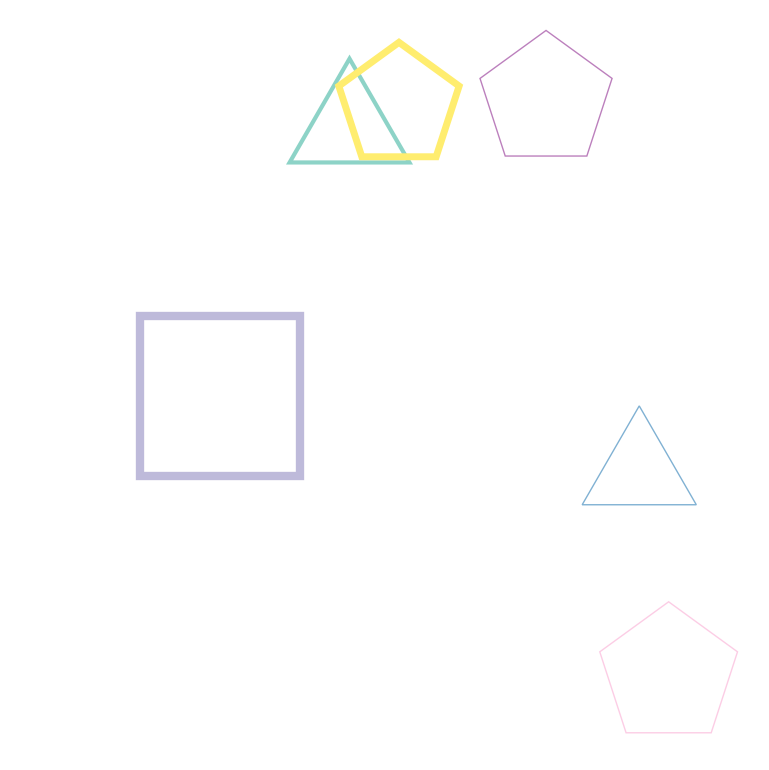[{"shape": "triangle", "thickness": 1.5, "radius": 0.45, "center": [0.454, 0.834]}, {"shape": "square", "thickness": 3, "radius": 0.52, "center": [0.286, 0.486]}, {"shape": "triangle", "thickness": 0.5, "radius": 0.43, "center": [0.83, 0.387]}, {"shape": "pentagon", "thickness": 0.5, "radius": 0.47, "center": [0.868, 0.124]}, {"shape": "pentagon", "thickness": 0.5, "radius": 0.45, "center": [0.709, 0.87]}, {"shape": "pentagon", "thickness": 2.5, "radius": 0.41, "center": [0.518, 0.863]}]